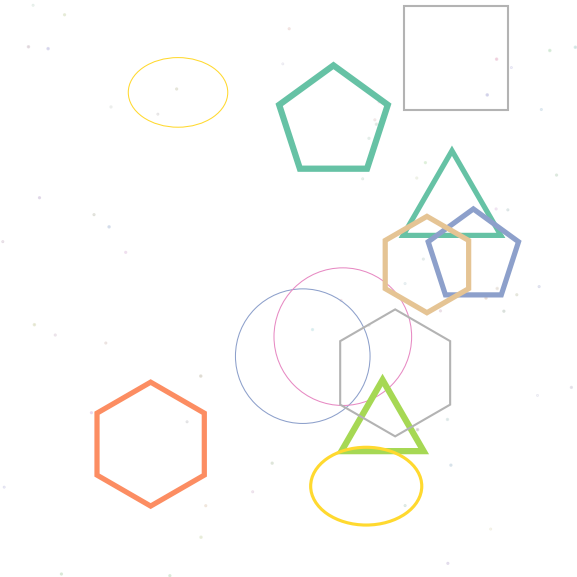[{"shape": "triangle", "thickness": 2.5, "radius": 0.49, "center": [0.783, 0.64]}, {"shape": "pentagon", "thickness": 3, "radius": 0.49, "center": [0.577, 0.787]}, {"shape": "hexagon", "thickness": 2.5, "radius": 0.54, "center": [0.261, 0.23]}, {"shape": "pentagon", "thickness": 2.5, "radius": 0.41, "center": [0.82, 0.555]}, {"shape": "circle", "thickness": 0.5, "radius": 0.58, "center": [0.524, 0.382]}, {"shape": "circle", "thickness": 0.5, "radius": 0.6, "center": [0.594, 0.416]}, {"shape": "triangle", "thickness": 3, "radius": 0.41, "center": [0.662, 0.259]}, {"shape": "oval", "thickness": 1.5, "radius": 0.48, "center": [0.634, 0.157]}, {"shape": "oval", "thickness": 0.5, "radius": 0.43, "center": [0.308, 0.839]}, {"shape": "hexagon", "thickness": 2.5, "radius": 0.42, "center": [0.739, 0.541]}, {"shape": "hexagon", "thickness": 1, "radius": 0.55, "center": [0.684, 0.353]}, {"shape": "square", "thickness": 1, "radius": 0.45, "center": [0.79, 0.898]}]